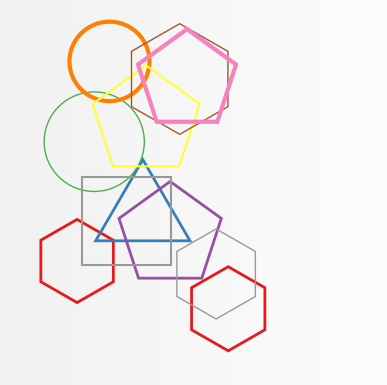[{"shape": "hexagon", "thickness": 2, "radius": 0.55, "center": [0.589, 0.198]}, {"shape": "hexagon", "thickness": 2, "radius": 0.54, "center": [0.199, 0.322]}, {"shape": "triangle", "thickness": 2, "radius": 0.7, "center": [0.369, 0.445]}, {"shape": "circle", "thickness": 1, "radius": 0.65, "center": [0.243, 0.632]}, {"shape": "pentagon", "thickness": 2, "radius": 0.69, "center": [0.439, 0.39]}, {"shape": "circle", "thickness": 3, "radius": 0.52, "center": [0.282, 0.841]}, {"shape": "pentagon", "thickness": 1.5, "radius": 0.72, "center": [0.377, 0.685]}, {"shape": "hexagon", "thickness": 1, "radius": 0.72, "center": [0.464, 0.795]}, {"shape": "pentagon", "thickness": 3, "radius": 0.67, "center": [0.483, 0.791]}, {"shape": "hexagon", "thickness": 1, "radius": 0.58, "center": [0.558, 0.288]}, {"shape": "square", "thickness": 1.5, "radius": 0.57, "center": [0.326, 0.425]}]